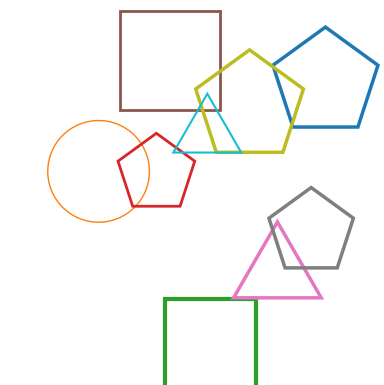[{"shape": "pentagon", "thickness": 2.5, "radius": 0.72, "center": [0.845, 0.786]}, {"shape": "circle", "thickness": 1, "radius": 0.66, "center": [0.256, 0.555]}, {"shape": "square", "thickness": 3, "radius": 0.59, "center": [0.546, 0.104]}, {"shape": "pentagon", "thickness": 2, "radius": 0.52, "center": [0.406, 0.549]}, {"shape": "square", "thickness": 2, "radius": 0.65, "center": [0.442, 0.843]}, {"shape": "triangle", "thickness": 2.5, "radius": 0.66, "center": [0.721, 0.292]}, {"shape": "pentagon", "thickness": 2.5, "radius": 0.58, "center": [0.808, 0.398]}, {"shape": "pentagon", "thickness": 2.5, "radius": 0.74, "center": [0.648, 0.723]}, {"shape": "triangle", "thickness": 1.5, "radius": 0.51, "center": [0.538, 0.655]}]